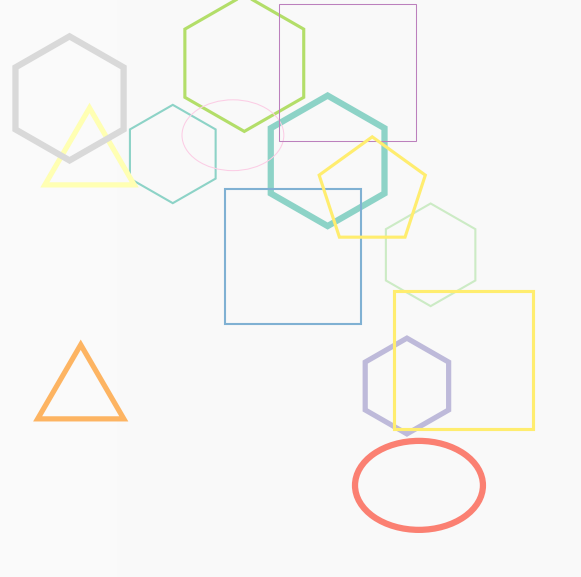[{"shape": "hexagon", "thickness": 3, "radius": 0.56, "center": [0.564, 0.721]}, {"shape": "hexagon", "thickness": 1, "radius": 0.43, "center": [0.297, 0.732]}, {"shape": "triangle", "thickness": 2.5, "radius": 0.44, "center": [0.154, 0.723]}, {"shape": "hexagon", "thickness": 2.5, "radius": 0.41, "center": [0.7, 0.331]}, {"shape": "oval", "thickness": 3, "radius": 0.55, "center": [0.721, 0.159]}, {"shape": "square", "thickness": 1, "radius": 0.58, "center": [0.504, 0.555]}, {"shape": "triangle", "thickness": 2.5, "radius": 0.43, "center": [0.139, 0.317]}, {"shape": "hexagon", "thickness": 1.5, "radius": 0.59, "center": [0.42, 0.89]}, {"shape": "oval", "thickness": 0.5, "radius": 0.44, "center": [0.401, 0.765]}, {"shape": "hexagon", "thickness": 3, "radius": 0.54, "center": [0.12, 0.829]}, {"shape": "square", "thickness": 0.5, "radius": 0.59, "center": [0.598, 0.873]}, {"shape": "hexagon", "thickness": 1, "radius": 0.44, "center": [0.741, 0.558]}, {"shape": "square", "thickness": 1.5, "radius": 0.6, "center": [0.798, 0.375]}, {"shape": "pentagon", "thickness": 1.5, "radius": 0.48, "center": [0.64, 0.666]}]